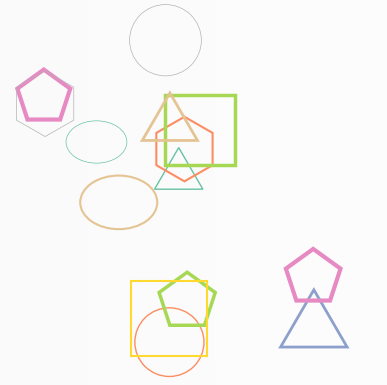[{"shape": "oval", "thickness": 0.5, "radius": 0.39, "center": [0.249, 0.631]}, {"shape": "triangle", "thickness": 1, "radius": 0.36, "center": [0.461, 0.545]}, {"shape": "circle", "thickness": 1, "radius": 0.45, "center": [0.437, 0.111]}, {"shape": "hexagon", "thickness": 1.5, "radius": 0.42, "center": [0.476, 0.613]}, {"shape": "triangle", "thickness": 2, "radius": 0.5, "center": [0.81, 0.148]}, {"shape": "pentagon", "thickness": 3, "radius": 0.37, "center": [0.808, 0.279]}, {"shape": "pentagon", "thickness": 3, "radius": 0.36, "center": [0.113, 0.748]}, {"shape": "square", "thickness": 2.5, "radius": 0.45, "center": [0.516, 0.662]}, {"shape": "pentagon", "thickness": 2.5, "radius": 0.38, "center": [0.483, 0.217]}, {"shape": "square", "thickness": 1.5, "radius": 0.49, "center": [0.436, 0.173]}, {"shape": "oval", "thickness": 1.5, "radius": 0.5, "center": [0.306, 0.474]}, {"shape": "triangle", "thickness": 2, "radius": 0.41, "center": [0.438, 0.676]}, {"shape": "hexagon", "thickness": 0.5, "radius": 0.43, "center": [0.116, 0.731]}, {"shape": "circle", "thickness": 0.5, "radius": 0.46, "center": [0.427, 0.896]}]